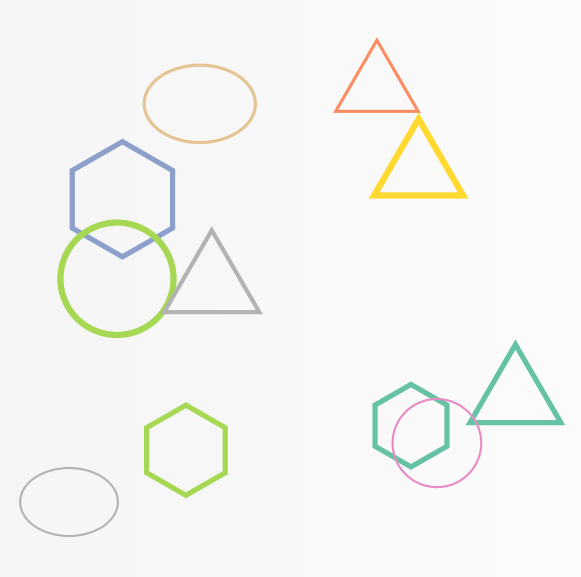[{"shape": "triangle", "thickness": 2.5, "radius": 0.45, "center": [0.887, 0.312]}, {"shape": "hexagon", "thickness": 2.5, "radius": 0.36, "center": [0.707, 0.262]}, {"shape": "triangle", "thickness": 1.5, "radius": 0.41, "center": [0.648, 0.847]}, {"shape": "hexagon", "thickness": 2.5, "radius": 0.5, "center": [0.211, 0.654]}, {"shape": "circle", "thickness": 1, "radius": 0.38, "center": [0.752, 0.232]}, {"shape": "circle", "thickness": 3, "radius": 0.49, "center": [0.201, 0.516]}, {"shape": "hexagon", "thickness": 2.5, "radius": 0.39, "center": [0.32, 0.22]}, {"shape": "triangle", "thickness": 3, "radius": 0.44, "center": [0.72, 0.705]}, {"shape": "oval", "thickness": 1.5, "radius": 0.48, "center": [0.344, 0.819]}, {"shape": "triangle", "thickness": 2, "radius": 0.47, "center": [0.364, 0.506]}, {"shape": "oval", "thickness": 1, "radius": 0.42, "center": [0.119, 0.13]}]